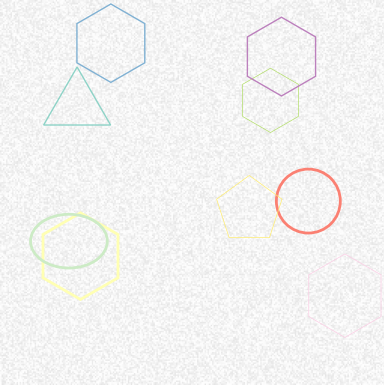[{"shape": "triangle", "thickness": 1, "radius": 0.5, "center": [0.2, 0.725]}, {"shape": "hexagon", "thickness": 2, "radius": 0.56, "center": [0.209, 0.335]}, {"shape": "circle", "thickness": 2, "radius": 0.42, "center": [0.801, 0.478]}, {"shape": "hexagon", "thickness": 1, "radius": 0.51, "center": [0.288, 0.888]}, {"shape": "hexagon", "thickness": 0.5, "radius": 0.42, "center": [0.703, 0.739]}, {"shape": "hexagon", "thickness": 0.5, "radius": 0.54, "center": [0.896, 0.232]}, {"shape": "hexagon", "thickness": 1, "radius": 0.51, "center": [0.731, 0.853]}, {"shape": "oval", "thickness": 2, "radius": 0.5, "center": [0.179, 0.374]}, {"shape": "pentagon", "thickness": 0.5, "radius": 0.45, "center": [0.648, 0.455]}]